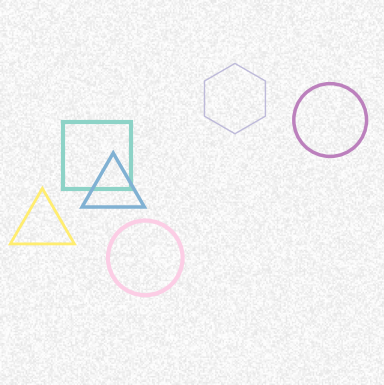[{"shape": "square", "thickness": 3, "radius": 0.44, "center": [0.252, 0.596]}, {"shape": "hexagon", "thickness": 1, "radius": 0.46, "center": [0.61, 0.744]}, {"shape": "triangle", "thickness": 2.5, "radius": 0.47, "center": [0.294, 0.509]}, {"shape": "circle", "thickness": 3, "radius": 0.48, "center": [0.377, 0.33]}, {"shape": "circle", "thickness": 2.5, "radius": 0.47, "center": [0.858, 0.688]}, {"shape": "triangle", "thickness": 2, "radius": 0.48, "center": [0.11, 0.415]}]